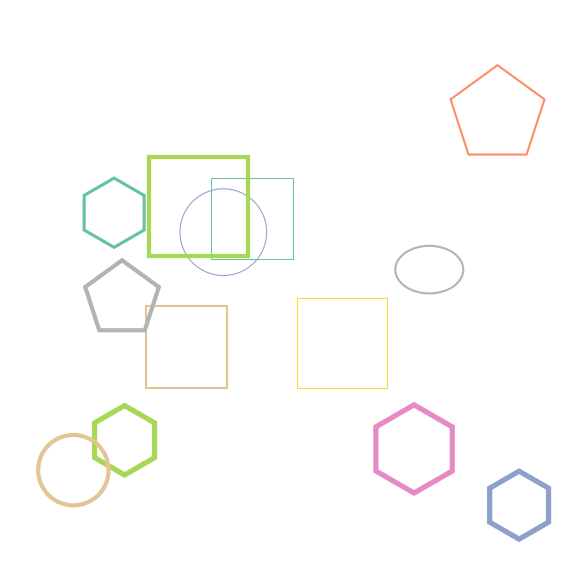[{"shape": "square", "thickness": 0.5, "radius": 0.35, "center": [0.436, 0.621]}, {"shape": "hexagon", "thickness": 1.5, "radius": 0.3, "center": [0.198, 0.631]}, {"shape": "pentagon", "thickness": 1, "radius": 0.43, "center": [0.862, 0.801]}, {"shape": "circle", "thickness": 0.5, "radius": 0.38, "center": [0.387, 0.597]}, {"shape": "hexagon", "thickness": 2.5, "radius": 0.29, "center": [0.899, 0.124]}, {"shape": "hexagon", "thickness": 2.5, "radius": 0.38, "center": [0.717, 0.222]}, {"shape": "square", "thickness": 2, "radius": 0.43, "center": [0.344, 0.642]}, {"shape": "hexagon", "thickness": 2.5, "radius": 0.3, "center": [0.216, 0.237]}, {"shape": "square", "thickness": 0.5, "radius": 0.39, "center": [0.592, 0.405]}, {"shape": "square", "thickness": 1, "radius": 0.35, "center": [0.323, 0.398]}, {"shape": "circle", "thickness": 2, "radius": 0.3, "center": [0.127, 0.185]}, {"shape": "oval", "thickness": 1, "radius": 0.29, "center": [0.743, 0.532]}, {"shape": "pentagon", "thickness": 2, "radius": 0.34, "center": [0.211, 0.481]}]